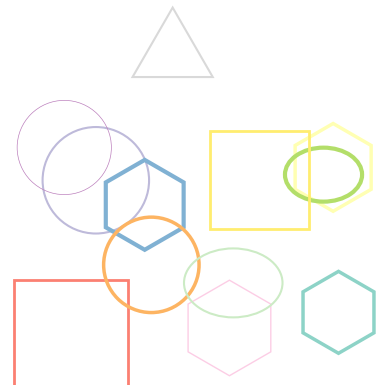[{"shape": "hexagon", "thickness": 2.5, "radius": 0.53, "center": [0.879, 0.189]}, {"shape": "hexagon", "thickness": 2.5, "radius": 0.57, "center": [0.865, 0.565]}, {"shape": "circle", "thickness": 1.5, "radius": 0.69, "center": [0.249, 0.532]}, {"shape": "square", "thickness": 2, "radius": 0.74, "center": [0.185, 0.125]}, {"shape": "hexagon", "thickness": 3, "radius": 0.58, "center": [0.376, 0.468]}, {"shape": "circle", "thickness": 2.5, "radius": 0.62, "center": [0.393, 0.312]}, {"shape": "oval", "thickness": 3, "radius": 0.5, "center": [0.84, 0.546]}, {"shape": "hexagon", "thickness": 1, "radius": 0.62, "center": [0.596, 0.148]}, {"shape": "triangle", "thickness": 1.5, "radius": 0.6, "center": [0.448, 0.86]}, {"shape": "circle", "thickness": 0.5, "radius": 0.61, "center": [0.167, 0.617]}, {"shape": "oval", "thickness": 1.5, "radius": 0.64, "center": [0.606, 0.265]}, {"shape": "square", "thickness": 2, "radius": 0.64, "center": [0.674, 0.533]}]